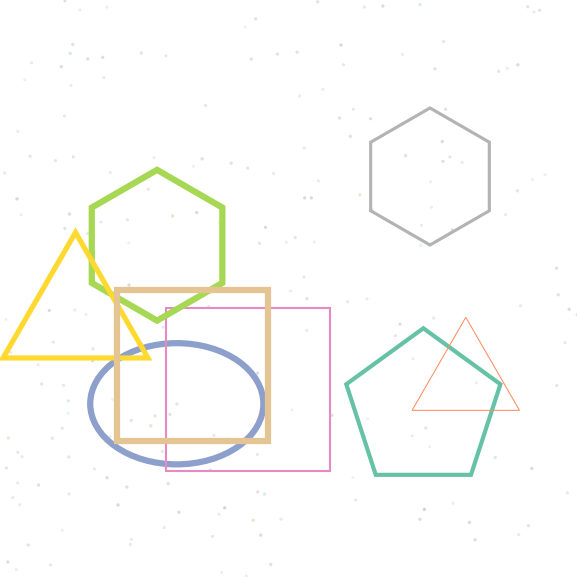[{"shape": "pentagon", "thickness": 2, "radius": 0.7, "center": [0.733, 0.29]}, {"shape": "triangle", "thickness": 0.5, "radius": 0.54, "center": [0.807, 0.342]}, {"shape": "oval", "thickness": 3, "radius": 0.75, "center": [0.306, 0.3]}, {"shape": "square", "thickness": 1, "radius": 0.71, "center": [0.429, 0.325]}, {"shape": "hexagon", "thickness": 3, "radius": 0.65, "center": [0.272, 0.574]}, {"shape": "triangle", "thickness": 2.5, "radius": 0.72, "center": [0.131, 0.452]}, {"shape": "square", "thickness": 3, "radius": 0.65, "center": [0.333, 0.366]}, {"shape": "hexagon", "thickness": 1.5, "radius": 0.59, "center": [0.745, 0.694]}]